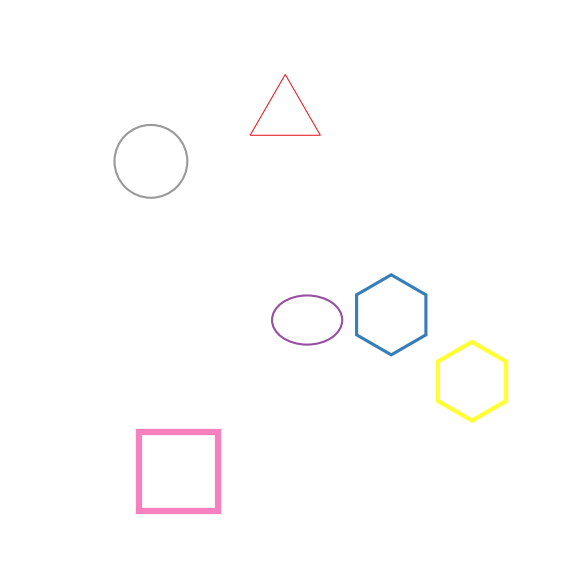[{"shape": "triangle", "thickness": 0.5, "radius": 0.35, "center": [0.494, 0.8]}, {"shape": "hexagon", "thickness": 1.5, "radius": 0.35, "center": [0.677, 0.454]}, {"shape": "oval", "thickness": 1, "radius": 0.3, "center": [0.532, 0.445]}, {"shape": "hexagon", "thickness": 2, "radius": 0.34, "center": [0.817, 0.339]}, {"shape": "square", "thickness": 3, "radius": 0.34, "center": [0.308, 0.182]}, {"shape": "circle", "thickness": 1, "radius": 0.32, "center": [0.261, 0.72]}]